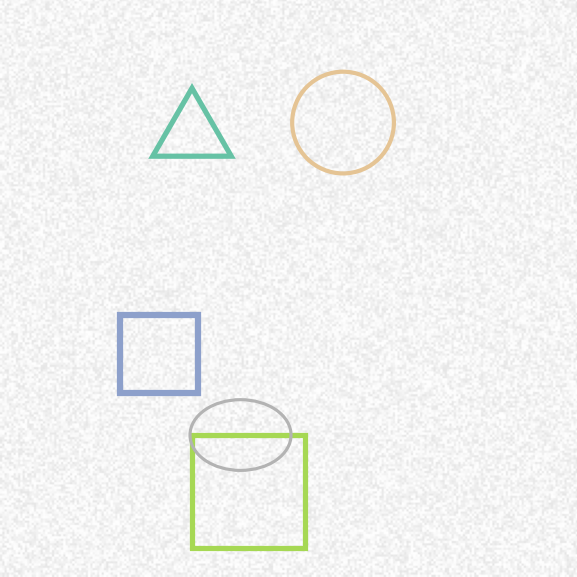[{"shape": "triangle", "thickness": 2.5, "radius": 0.39, "center": [0.332, 0.768]}, {"shape": "square", "thickness": 3, "radius": 0.34, "center": [0.276, 0.386]}, {"shape": "square", "thickness": 2.5, "radius": 0.49, "center": [0.43, 0.148]}, {"shape": "circle", "thickness": 2, "radius": 0.44, "center": [0.594, 0.787]}, {"shape": "oval", "thickness": 1.5, "radius": 0.44, "center": [0.416, 0.246]}]